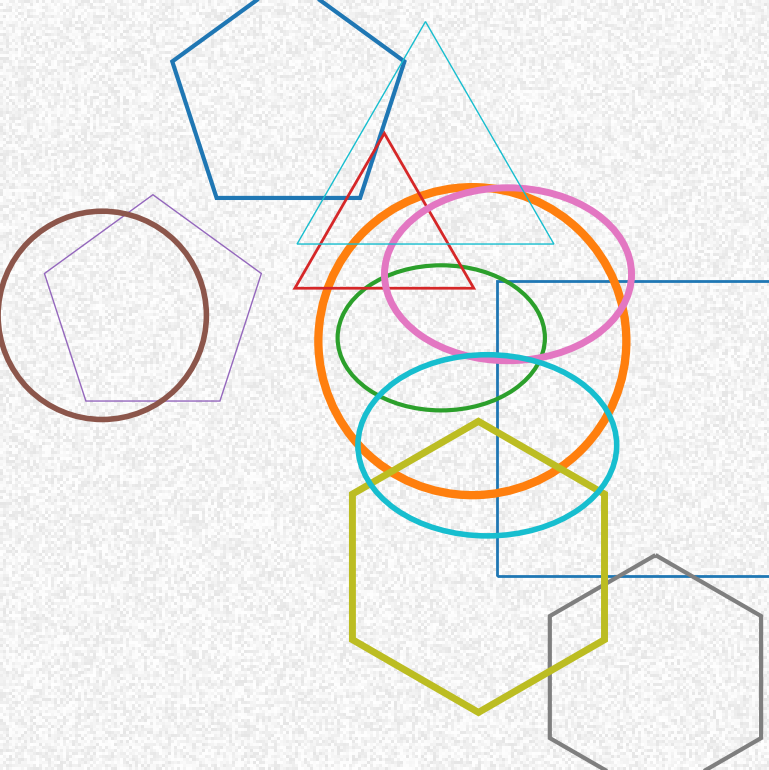[{"shape": "pentagon", "thickness": 1.5, "radius": 0.79, "center": [0.374, 0.871]}, {"shape": "square", "thickness": 1, "radius": 0.96, "center": [0.837, 0.444]}, {"shape": "circle", "thickness": 3, "radius": 1.0, "center": [0.613, 0.557]}, {"shape": "oval", "thickness": 1.5, "radius": 0.67, "center": [0.573, 0.561]}, {"shape": "triangle", "thickness": 1, "radius": 0.67, "center": [0.499, 0.693]}, {"shape": "pentagon", "thickness": 0.5, "radius": 0.74, "center": [0.199, 0.599]}, {"shape": "circle", "thickness": 2, "radius": 0.68, "center": [0.133, 0.59]}, {"shape": "oval", "thickness": 2.5, "radius": 0.8, "center": [0.66, 0.644]}, {"shape": "hexagon", "thickness": 1.5, "radius": 0.79, "center": [0.851, 0.121]}, {"shape": "hexagon", "thickness": 2.5, "radius": 0.95, "center": [0.621, 0.264]}, {"shape": "triangle", "thickness": 0.5, "radius": 0.96, "center": [0.553, 0.779]}, {"shape": "oval", "thickness": 2, "radius": 0.84, "center": [0.633, 0.422]}]